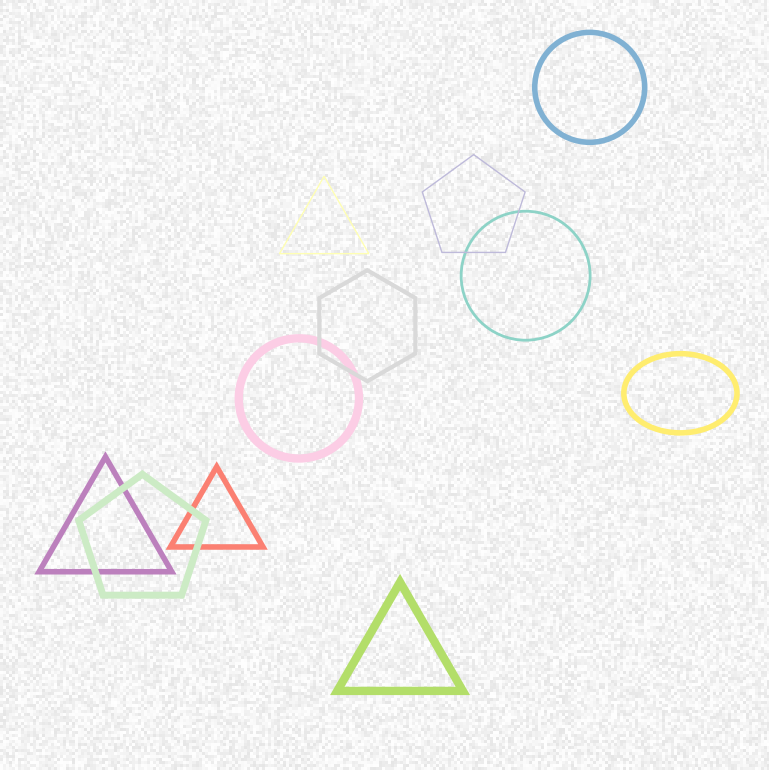[{"shape": "circle", "thickness": 1, "radius": 0.42, "center": [0.683, 0.642]}, {"shape": "triangle", "thickness": 0.5, "radius": 0.33, "center": [0.421, 0.704]}, {"shape": "pentagon", "thickness": 0.5, "radius": 0.35, "center": [0.615, 0.729]}, {"shape": "triangle", "thickness": 2, "radius": 0.35, "center": [0.281, 0.324]}, {"shape": "circle", "thickness": 2, "radius": 0.36, "center": [0.766, 0.887]}, {"shape": "triangle", "thickness": 3, "radius": 0.47, "center": [0.52, 0.15]}, {"shape": "circle", "thickness": 3, "radius": 0.39, "center": [0.388, 0.483]}, {"shape": "hexagon", "thickness": 1.5, "radius": 0.36, "center": [0.477, 0.577]}, {"shape": "triangle", "thickness": 2, "radius": 0.5, "center": [0.137, 0.307]}, {"shape": "pentagon", "thickness": 2.5, "radius": 0.43, "center": [0.185, 0.297]}, {"shape": "oval", "thickness": 2, "radius": 0.37, "center": [0.884, 0.489]}]